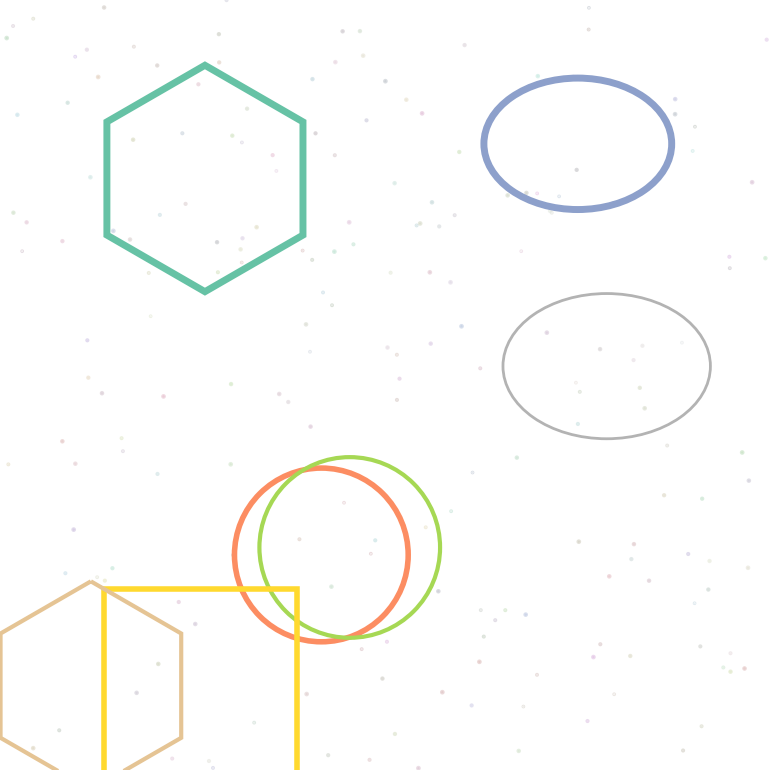[{"shape": "hexagon", "thickness": 2.5, "radius": 0.74, "center": [0.266, 0.768]}, {"shape": "circle", "thickness": 2, "radius": 0.56, "center": [0.417, 0.279]}, {"shape": "oval", "thickness": 2.5, "radius": 0.61, "center": [0.75, 0.813]}, {"shape": "circle", "thickness": 1.5, "radius": 0.59, "center": [0.454, 0.289]}, {"shape": "square", "thickness": 2, "radius": 0.63, "center": [0.26, 0.109]}, {"shape": "hexagon", "thickness": 1.5, "radius": 0.68, "center": [0.118, 0.11]}, {"shape": "oval", "thickness": 1, "radius": 0.67, "center": [0.788, 0.524]}]